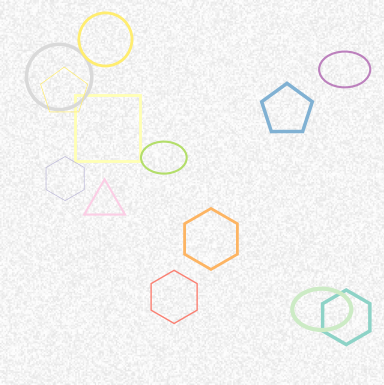[{"shape": "hexagon", "thickness": 2.5, "radius": 0.35, "center": [0.899, 0.176]}, {"shape": "square", "thickness": 2, "radius": 0.43, "center": [0.279, 0.668]}, {"shape": "hexagon", "thickness": 0.5, "radius": 0.29, "center": [0.169, 0.536]}, {"shape": "hexagon", "thickness": 1, "radius": 0.34, "center": [0.452, 0.229]}, {"shape": "pentagon", "thickness": 2.5, "radius": 0.35, "center": [0.745, 0.714]}, {"shape": "hexagon", "thickness": 2, "radius": 0.4, "center": [0.548, 0.379]}, {"shape": "oval", "thickness": 1.5, "radius": 0.3, "center": [0.426, 0.591]}, {"shape": "triangle", "thickness": 1.5, "radius": 0.31, "center": [0.272, 0.473]}, {"shape": "circle", "thickness": 2.5, "radius": 0.42, "center": [0.154, 0.8]}, {"shape": "oval", "thickness": 1.5, "radius": 0.33, "center": [0.895, 0.82]}, {"shape": "oval", "thickness": 3, "radius": 0.38, "center": [0.836, 0.197]}, {"shape": "circle", "thickness": 2, "radius": 0.34, "center": [0.274, 0.898]}, {"shape": "pentagon", "thickness": 0.5, "radius": 0.32, "center": [0.167, 0.761]}]